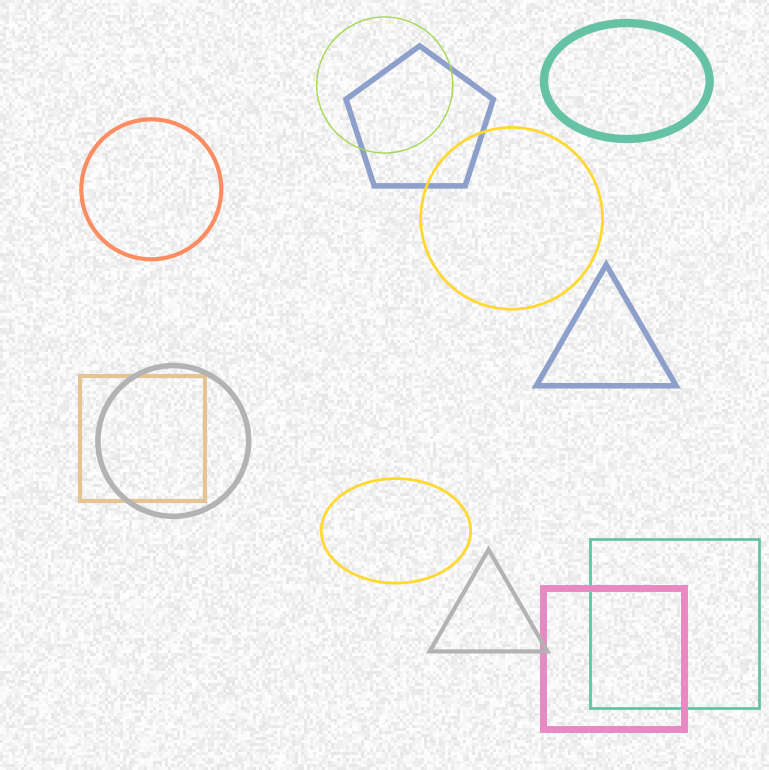[{"shape": "oval", "thickness": 3, "radius": 0.54, "center": [0.814, 0.895]}, {"shape": "square", "thickness": 1, "radius": 0.55, "center": [0.876, 0.19]}, {"shape": "circle", "thickness": 1.5, "radius": 0.45, "center": [0.196, 0.754]}, {"shape": "triangle", "thickness": 2, "radius": 0.52, "center": [0.787, 0.551]}, {"shape": "pentagon", "thickness": 2, "radius": 0.5, "center": [0.545, 0.84]}, {"shape": "square", "thickness": 2.5, "radius": 0.46, "center": [0.797, 0.144]}, {"shape": "circle", "thickness": 0.5, "radius": 0.44, "center": [0.5, 0.89]}, {"shape": "oval", "thickness": 1, "radius": 0.48, "center": [0.514, 0.311]}, {"shape": "circle", "thickness": 1, "radius": 0.59, "center": [0.664, 0.716]}, {"shape": "square", "thickness": 1.5, "radius": 0.41, "center": [0.186, 0.43]}, {"shape": "circle", "thickness": 2, "radius": 0.49, "center": [0.225, 0.427]}, {"shape": "triangle", "thickness": 1.5, "radius": 0.44, "center": [0.634, 0.198]}]